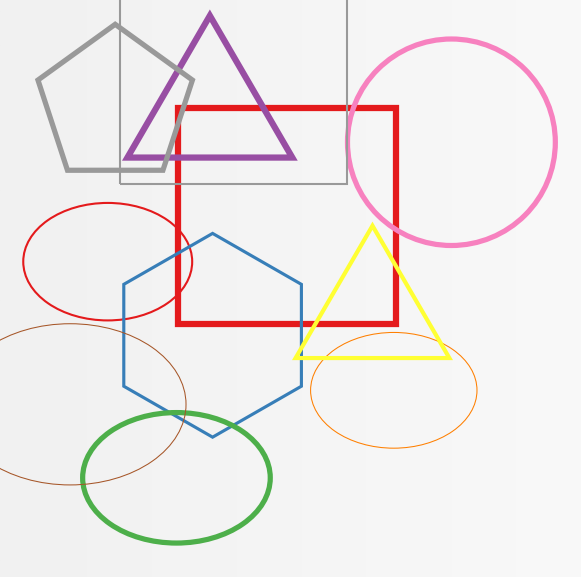[{"shape": "square", "thickness": 3, "radius": 0.93, "center": [0.494, 0.626]}, {"shape": "oval", "thickness": 1, "radius": 0.73, "center": [0.185, 0.546]}, {"shape": "hexagon", "thickness": 1.5, "radius": 0.88, "center": [0.366, 0.419]}, {"shape": "oval", "thickness": 2.5, "radius": 0.81, "center": [0.304, 0.172]}, {"shape": "triangle", "thickness": 3, "radius": 0.82, "center": [0.361, 0.808]}, {"shape": "oval", "thickness": 0.5, "radius": 0.72, "center": [0.677, 0.323]}, {"shape": "triangle", "thickness": 2, "radius": 0.76, "center": [0.641, 0.456]}, {"shape": "oval", "thickness": 0.5, "radius": 1.0, "center": [0.121, 0.299]}, {"shape": "circle", "thickness": 2.5, "radius": 0.89, "center": [0.777, 0.753]}, {"shape": "square", "thickness": 1, "radius": 0.98, "center": [0.402, 0.877]}, {"shape": "pentagon", "thickness": 2.5, "radius": 0.7, "center": [0.198, 0.817]}]